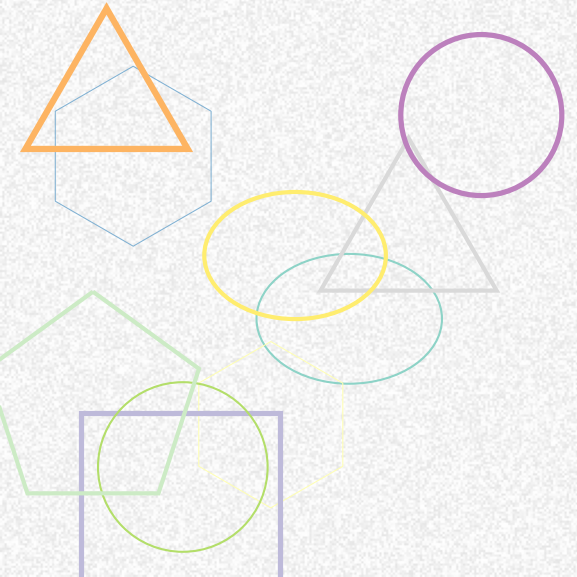[{"shape": "oval", "thickness": 1, "radius": 0.8, "center": [0.605, 0.447]}, {"shape": "hexagon", "thickness": 0.5, "radius": 0.72, "center": [0.469, 0.264]}, {"shape": "square", "thickness": 2.5, "radius": 0.86, "center": [0.313, 0.111]}, {"shape": "hexagon", "thickness": 0.5, "radius": 0.78, "center": [0.231, 0.729]}, {"shape": "triangle", "thickness": 3, "radius": 0.81, "center": [0.185, 0.822]}, {"shape": "circle", "thickness": 1, "radius": 0.73, "center": [0.317, 0.19]}, {"shape": "triangle", "thickness": 2, "radius": 0.88, "center": [0.707, 0.584]}, {"shape": "circle", "thickness": 2.5, "radius": 0.7, "center": [0.833, 0.8]}, {"shape": "pentagon", "thickness": 2, "radius": 0.97, "center": [0.161, 0.301]}, {"shape": "oval", "thickness": 2, "radius": 0.79, "center": [0.511, 0.557]}]